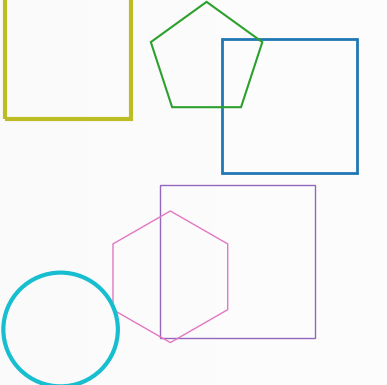[{"shape": "square", "thickness": 2, "radius": 0.87, "center": [0.746, 0.726]}, {"shape": "pentagon", "thickness": 1.5, "radius": 0.76, "center": [0.533, 0.844]}, {"shape": "square", "thickness": 1, "radius": 1.0, "center": [0.612, 0.321]}, {"shape": "hexagon", "thickness": 1, "radius": 0.85, "center": [0.44, 0.281]}, {"shape": "square", "thickness": 3, "radius": 0.81, "center": [0.175, 0.853]}, {"shape": "circle", "thickness": 3, "radius": 0.74, "center": [0.156, 0.144]}]